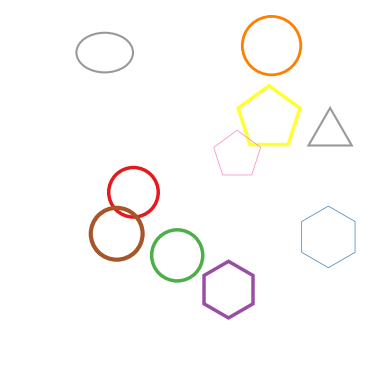[{"shape": "circle", "thickness": 2.5, "radius": 0.32, "center": [0.347, 0.501]}, {"shape": "hexagon", "thickness": 0.5, "radius": 0.4, "center": [0.853, 0.385]}, {"shape": "circle", "thickness": 2.5, "radius": 0.33, "center": [0.46, 0.337]}, {"shape": "hexagon", "thickness": 2.5, "radius": 0.37, "center": [0.594, 0.248]}, {"shape": "circle", "thickness": 2, "radius": 0.38, "center": [0.705, 0.881]}, {"shape": "pentagon", "thickness": 2.5, "radius": 0.42, "center": [0.699, 0.693]}, {"shape": "circle", "thickness": 3, "radius": 0.34, "center": [0.303, 0.393]}, {"shape": "pentagon", "thickness": 0.5, "radius": 0.32, "center": [0.616, 0.597]}, {"shape": "triangle", "thickness": 1.5, "radius": 0.32, "center": [0.857, 0.655]}, {"shape": "oval", "thickness": 1.5, "radius": 0.37, "center": [0.272, 0.863]}]